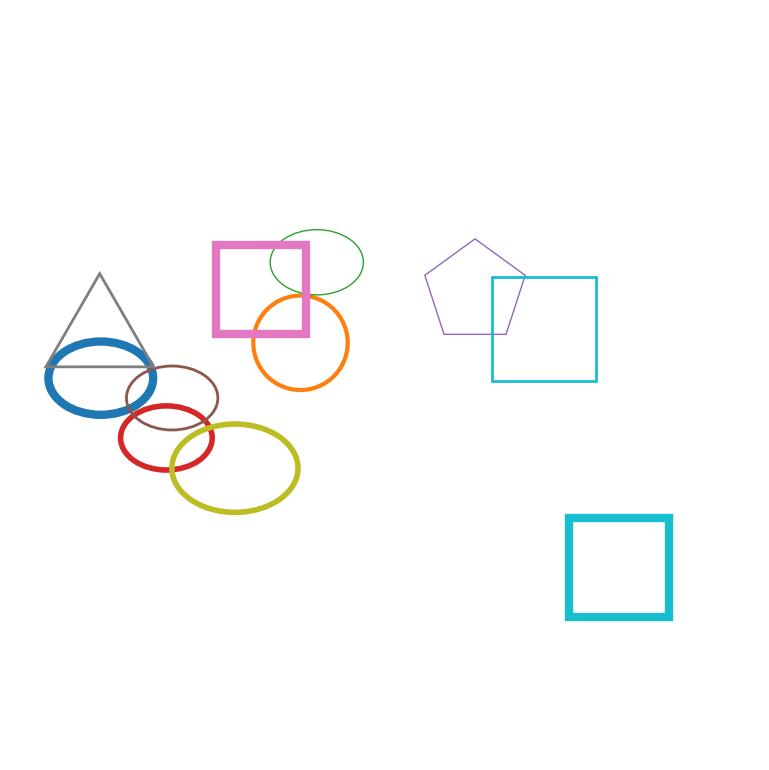[{"shape": "oval", "thickness": 3, "radius": 0.34, "center": [0.131, 0.509]}, {"shape": "circle", "thickness": 1.5, "radius": 0.31, "center": [0.39, 0.555]}, {"shape": "oval", "thickness": 0.5, "radius": 0.3, "center": [0.411, 0.659]}, {"shape": "oval", "thickness": 2, "radius": 0.3, "center": [0.216, 0.431]}, {"shape": "pentagon", "thickness": 0.5, "radius": 0.34, "center": [0.617, 0.621]}, {"shape": "oval", "thickness": 1, "radius": 0.3, "center": [0.224, 0.483]}, {"shape": "square", "thickness": 3, "radius": 0.29, "center": [0.339, 0.624]}, {"shape": "triangle", "thickness": 1, "radius": 0.4, "center": [0.129, 0.564]}, {"shape": "oval", "thickness": 2, "radius": 0.41, "center": [0.305, 0.392]}, {"shape": "square", "thickness": 1, "radius": 0.34, "center": [0.707, 0.573]}, {"shape": "square", "thickness": 3, "radius": 0.32, "center": [0.804, 0.263]}]